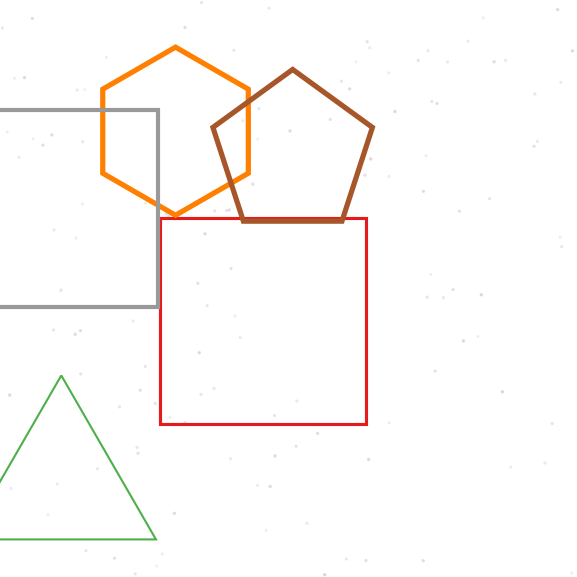[{"shape": "square", "thickness": 1.5, "radius": 0.89, "center": [0.455, 0.444]}, {"shape": "triangle", "thickness": 1, "radius": 0.95, "center": [0.106, 0.16]}, {"shape": "hexagon", "thickness": 2.5, "radius": 0.73, "center": [0.304, 0.772]}, {"shape": "pentagon", "thickness": 2.5, "radius": 0.73, "center": [0.507, 0.734]}, {"shape": "square", "thickness": 2, "radius": 0.85, "center": [0.103, 0.639]}]